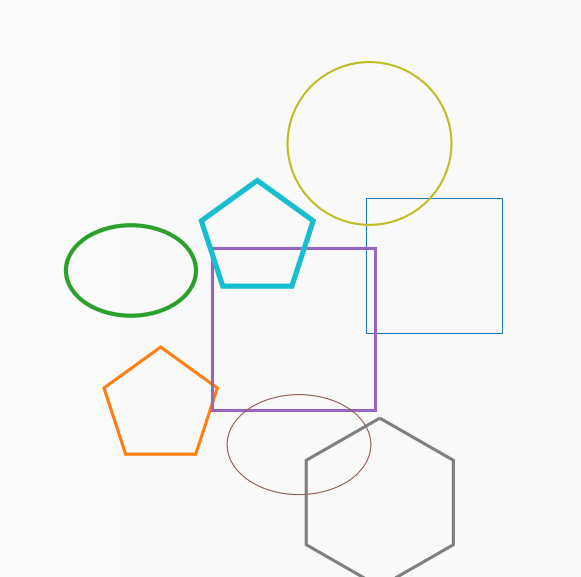[{"shape": "square", "thickness": 0.5, "radius": 0.59, "center": [0.746, 0.54]}, {"shape": "pentagon", "thickness": 1.5, "radius": 0.51, "center": [0.276, 0.296]}, {"shape": "oval", "thickness": 2, "radius": 0.56, "center": [0.225, 0.531]}, {"shape": "square", "thickness": 1.5, "radius": 0.7, "center": [0.505, 0.429]}, {"shape": "oval", "thickness": 0.5, "radius": 0.62, "center": [0.514, 0.229]}, {"shape": "hexagon", "thickness": 1.5, "radius": 0.73, "center": [0.653, 0.129]}, {"shape": "circle", "thickness": 1, "radius": 0.7, "center": [0.636, 0.751]}, {"shape": "pentagon", "thickness": 2.5, "radius": 0.51, "center": [0.443, 0.585]}]